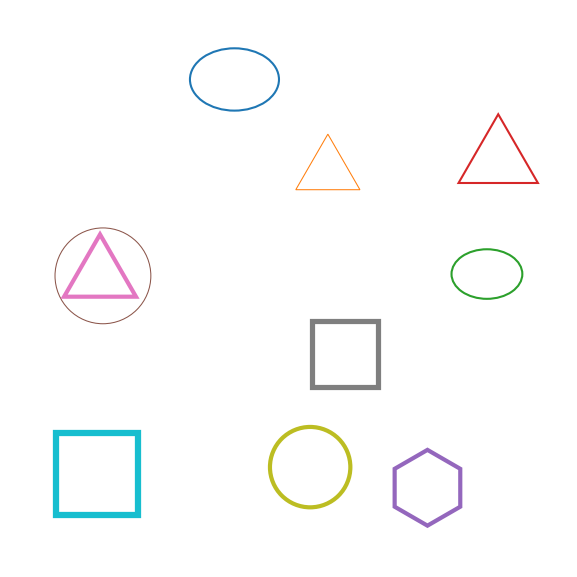[{"shape": "oval", "thickness": 1, "radius": 0.39, "center": [0.406, 0.862]}, {"shape": "triangle", "thickness": 0.5, "radius": 0.32, "center": [0.568, 0.703]}, {"shape": "oval", "thickness": 1, "radius": 0.31, "center": [0.843, 0.525]}, {"shape": "triangle", "thickness": 1, "radius": 0.4, "center": [0.863, 0.722]}, {"shape": "hexagon", "thickness": 2, "radius": 0.33, "center": [0.74, 0.155]}, {"shape": "circle", "thickness": 0.5, "radius": 0.41, "center": [0.178, 0.521]}, {"shape": "triangle", "thickness": 2, "radius": 0.36, "center": [0.173, 0.521]}, {"shape": "square", "thickness": 2.5, "radius": 0.29, "center": [0.597, 0.386]}, {"shape": "circle", "thickness": 2, "radius": 0.35, "center": [0.537, 0.19]}, {"shape": "square", "thickness": 3, "radius": 0.36, "center": [0.168, 0.178]}]